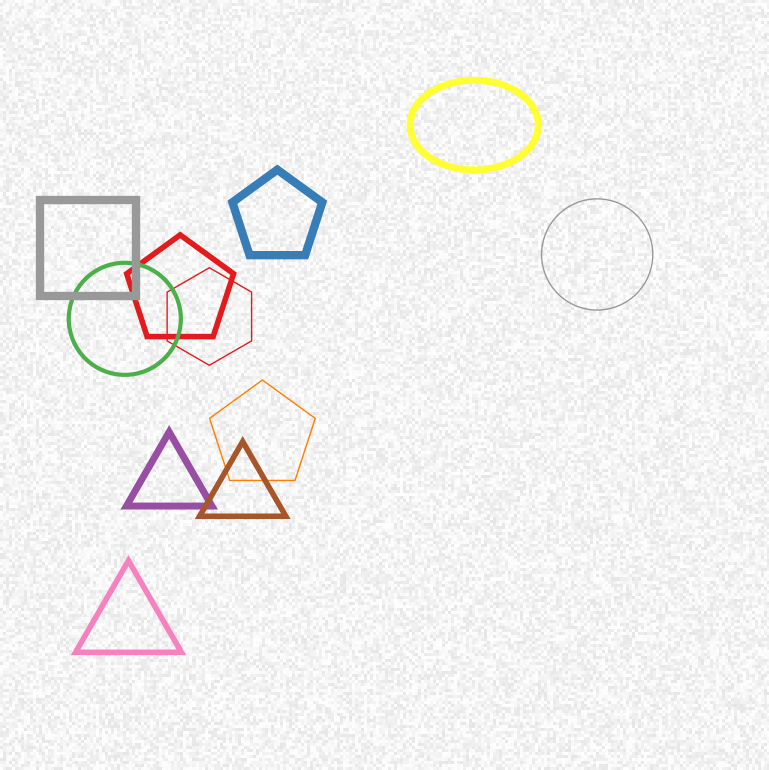[{"shape": "hexagon", "thickness": 0.5, "radius": 0.32, "center": [0.272, 0.589]}, {"shape": "pentagon", "thickness": 2, "radius": 0.36, "center": [0.234, 0.622]}, {"shape": "pentagon", "thickness": 3, "radius": 0.31, "center": [0.36, 0.718]}, {"shape": "circle", "thickness": 1.5, "radius": 0.36, "center": [0.162, 0.586]}, {"shape": "triangle", "thickness": 2.5, "radius": 0.32, "center": [0.22, 0.375]}, {"shape": "pentagon", "thickness": 0.5, "radius": 0.36, "center": [0.341, 0.434]}, {"shape": "oval", "thickness": 2.5, "radius": 0.42, "center": [0.616, 0.838]}, {"shape": "triangle", "thickness": 2, "radius": 0.32, "center": [0.315, 0.362]}, {"shape": "triangle", "thickness": 2, "radius": 0.4, "center": [0.167, 0.193]}, {"shape": "circle", "thickness": 0.5, "radius": 0.36, "center": [0.776, 0.67]}, {"shape": "square", "thickness": 3, "radius": 0.31, "center": [0.114, 0.678]}]